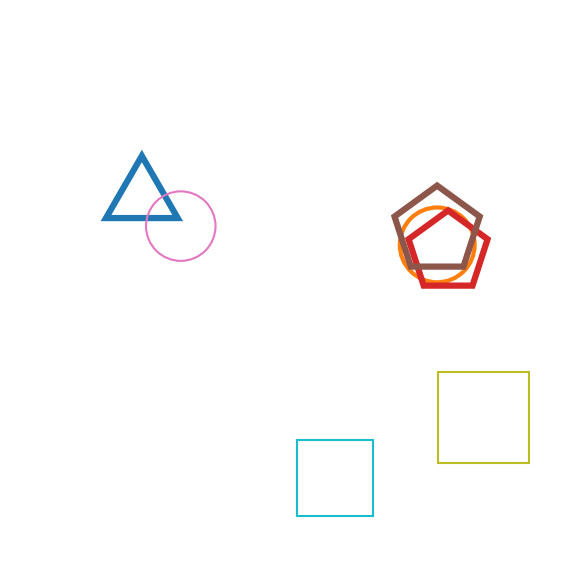[{"shape": "triangle", "thickness": 3, "radius": 0.36, "center": [0.246, 0.657]}, {"shape": "circle", "thickness": 2, "radius": 0.32, "center": [0.757, 0.575]}, {"shape": "pentagon", "thickness": 3, "radius": 0.36, "center": [0.776, 0.563]}, {"shape": "pentagon", "thickness": 3, "radius": 0.39, "center": [0.757, 0.6]}, {"shape": "circle", "thickness": 1, "radius": 0.3, "center": [0.313, 0.608]}, {"shape": "square", "thickness": 1, "radius": 0.39, "center": [0.837, 0.276]}, {"shape": "square", "thickness": 1, "radius": 0.33, "center": [0.58, 0.171]}]